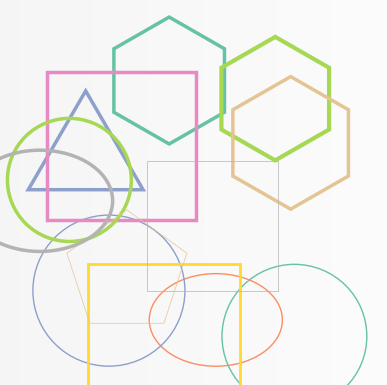[{"shape": "circle", "thickness": 1, "radius": 0.93, "center": [0.76, 0.127]}, {"shape": "hexagon", "thickness": 2.5, "radius": 0.82, "center": [0.437, 0.791]}, {"shape": "oval", "thickness": 1, "radius": 0.86, "center": [0.557, 0.169]}, {"shape": "triangle", "thickness": 2.5, "radius": 0.86, "center": [0.221, 0.593]}, {"shape": "circle", "thickness": 1, "radius": 0.98, "center": [0.281, 0.245]}, {"shape": "square", "thickness": 2.5, "radius": 0.96, "center": [0.312, 0.621]}, {"shape": "circle", "thickness": 2.5, "radius": 0.8, "center": [0.179, 0.533]}, {"shape": "hexagon", "thickness": 3, "radius": 0.8, "center": [0.71, 0.744]}, {"shape": "square", "thickness": 2, "radius": 0.98, "center": [0.424, 0.118]}, {"shape": "hexagon", "thickness": 2.5, "radius": 0.86, "center": [0.75, 0.629]}, {"shape": "pentagon", "thickness": 0.5, "radius": 0.81, "center": [0.327, 0.292]}, {"shape": "oval", "thickness": 2.5, "radius": 0.94, "center": [0.103, 0.478]}, {"shape": "square", "thickness": 0.5, "radius": 0.84, "center": [0.548, 0.414]}]